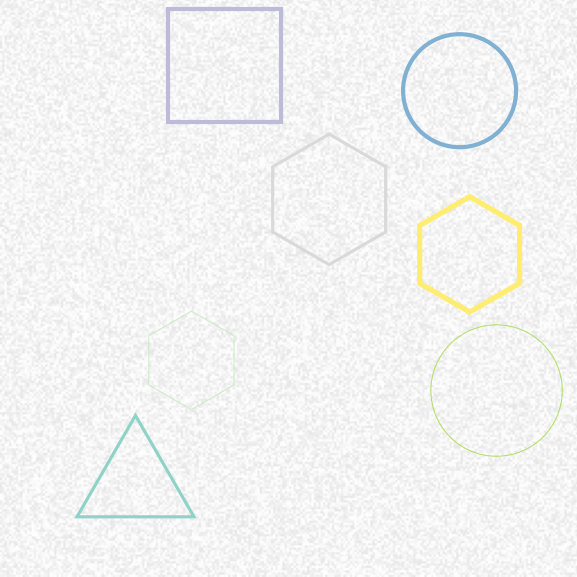[{"shape": "triangle", "thickness": 1.5, "radius": 0.58, "center": [0.235, 0.163]}, {"shape": "square", "thickness": 2, "radius": 0.49, "center": [0.389, 0.886]}, {"shape": "circle", "thickness": 2, "radius": 0.49, "center": [0.796, 0.842]}, {"shape": "circle", "thickness": 0.5, "radius": 0.57, "center": [0.86, 0.323]}, {"shape": "hexagon", "thickness": 1.5, "radius": 0.56, "center": [0.57, 0.654]}, {"shape": "hexagon", "thickness": 0.5, "radius": 0.43, "center": [0.331, 0.375]}, {"shape": "hexagon", "thickness": 2.5, "radius": 0.5, "center": [0.813, 0.559]}]